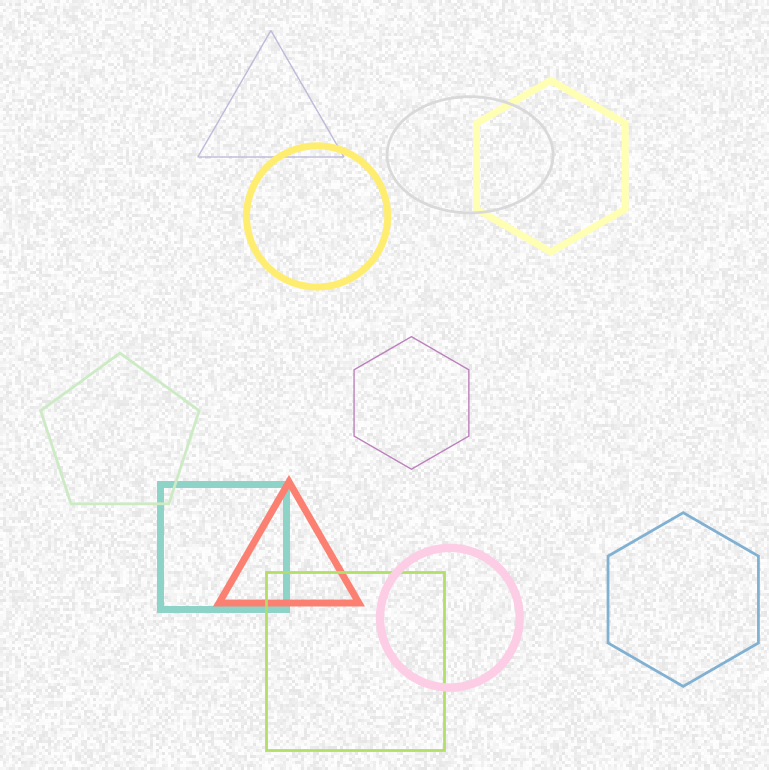[{"shape": "square", "thickness": 2.5, "radius": 0.41, "center": [0.29, 0.29]}, {"shape": "hexagon", "thickness": 2.5, "radius": 0.56, "center": [0.715, 0.784]}, {"shape": "triangle", "thickness": 0.5, "radius": 0.55, "center": [0.352, 0.851]}, {"shape": "triangle", "thickness": 2.5, "radius": 0.52, "center": [0.375, 0.269]}, {"shape": "hexagon", "thickness": 1, "radius": 0.56, "center": [0.887, 0.221]}, {"shape": "square", "thickness": 1, "radius": 0.58, "center": [0.461, 0.142]}, {"shape": "circle", "thickness": 3, "radius": 0.45, "center": [0.584, 0.198]}, {"shape": "oval", "thickness": 1, "radius": 0.54, "center": [0.611, 0.799]}, {"shape": "hexagon", "thickness": 0.5, "radius": 0.43, "center": [0.534, 0.477]}, {"shape": "pentagon", "thickness": 1, "radius": 0.54, "center": [0.156, 0.433]}, {"shape": "circle", "thickness": 2.5, "radius": 0.46, "center": [0.412, 0.719]}]